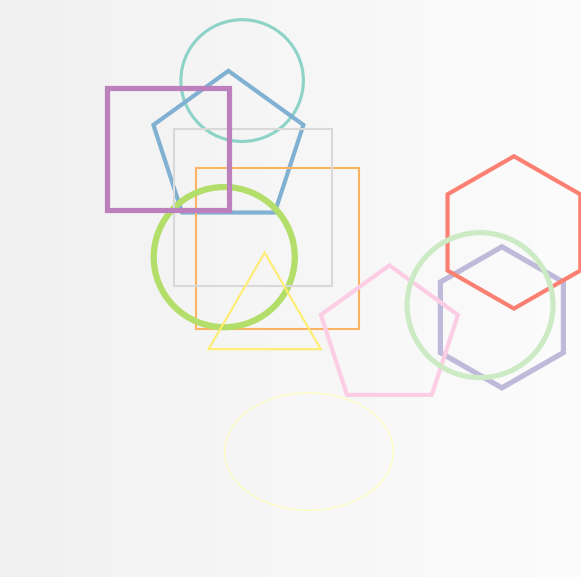[{"shape": "circle", "thickness": 1.5, "radius": 0.53, "center": [0.417, 0.86]}, {"shape": "oval", "thickness": 0.5, "radius": 0.73, "center": [0.532, 0.217]}, {"shape": "hexagon", "thickness": 2.5, "radius": 0.61, "center": [0.863, 0.45]}, {"shape": "hexagon", "thickness": 2, "radius": 0.66, "center": [0.884, 0.597]}, {"shape": "pentagon", "thickness": 2, "radius": 0.68, "center": [0.393, 0.741]}, {"shape": "square", "thickness": 1, "radius": 0.7, "center": [0.478, 0.569]}, {"shape": "circle", "thickness": 3, "radius": 0.61, "center": [0.386, 0.554]}, {"shape": "pentagon", "thickness": 2, "radius": 0.62, "center": [0.67, 0.416]}, {"shape": "square", "thickness": 1, "radius": 0.68, "center": [0.435, 0.64]}, {"shape": "square", "thickness": 2.5, "radius": 0.53, "center": [0.289, 0.742]}, {"shape": "circle", "thickness": 2.5, "radius": 0.63, "center": [0.826, 0.471]}, {"shape": "triangle", "thickness": 1, "radius": 0.56, "center": [0.455, 0.45]}]